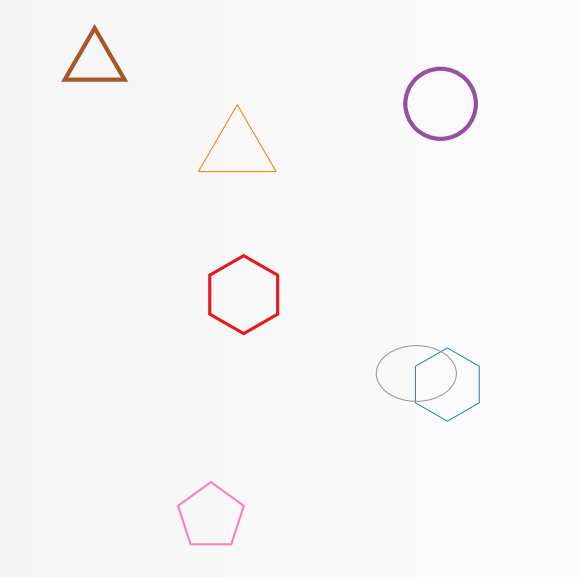[{"shape": "hexagon", "thickness": 1.5, "radius": 0.34, "center": [0.419, 0.489]}, {"shape": "hexagon", "thickness": 0.5, "radius": 0.32, "center": [0.77, 0.333]}, {"shape": "circle", "thickness": 2, "radius": 0.3, "center": [0.758, 0.819]}, {"shape": "triangle", "thickness": 0.5, "radius": 0.39, "center": [0.408, 0.741]}, {"shape": "triangle", "thickness": 2, "radius": 0.3, "center": [0.163, 0.891]}, {"shape": "pentagon", "thickness": 1, "radius": 0.3, "center": [0.363, 0.105]}, {"shape": "oval", "thickness": 0.5, "radius": 0.34, "center": [0.716, 0.352]}]